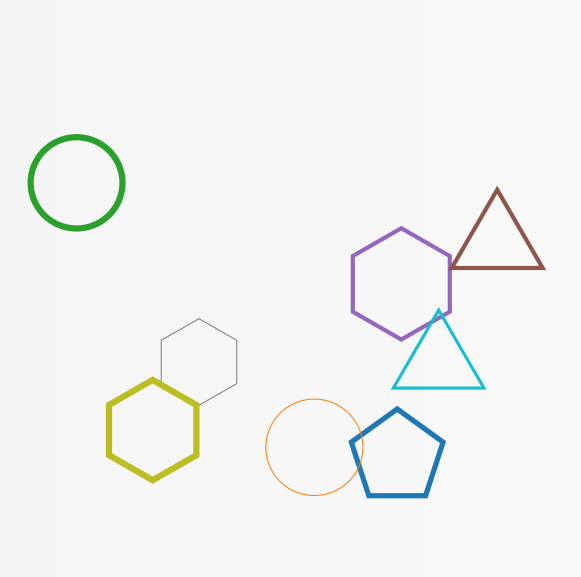[{"shape": "pentagon", "thickness": 2.5, "radius": 0.42, "center": [0.683, 0.208]}, {"shape": "circle", "thickness": 0.5, "radius": 0.42, "center": [0.541, 0.225]}, {"shape": "circle", "thickness": 3, "radius": 0.4, "center": [0.132, 0.683]}, {"shape": "hexagon", "thickness": 2, "radius": 0.48, "center": [0.69, 0.508]}, {"shape": "triangle", "thickness": 2, "radius": 0.45, "center": [0.855, 0.58]}, {"shape": "hexagon", "thickness": 0.5, "radius": 0.37, "center": [0.342, 0.372]}, {"shape": "hexagon", "thickness": 3, "radius": 0.43, "center": [0.263, 0.254]}, {"shape": "triangle", "thickness": 1.5, "radius": 0.45, "center": [0.755, 0.372]}]